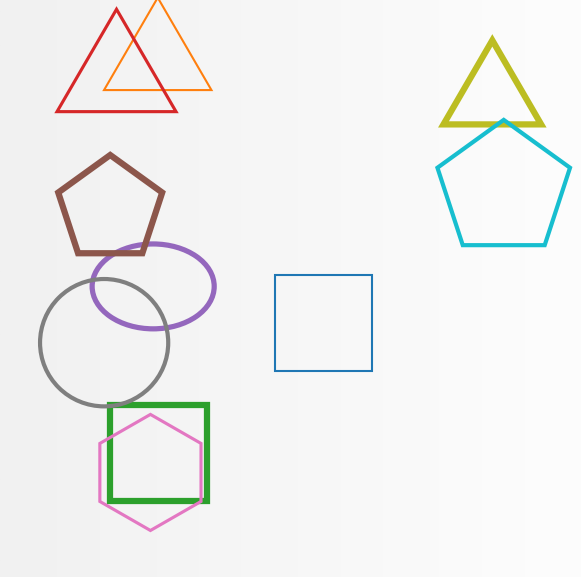[{"shape": "square", "thickness": 1, "radius": 0.42, "center": [0.556, 0.44]}, {"shape": "triangle", "thickness": 1, "radius": 0.53, "center": [0.271, 0.897]}, {"shape": "square", "thickness": 3, "radius": 0.42, "center": [0.272, 0.215]}, {"shape": "triangle", "thickness": 1.5, "radius": 0.59, "center": [0.2, 0.865]}, {"shape": "oval", "thickness": 2.5, "radius": 0.52, "center": [0.264, 0.503]}, {"shape": "pentagon", "thickness": 3, "radius": 0.47, "center": [0.19, 0.637]}, {"shape": "hexagon", "thickness": 1.5, "radius": 0.5, "center": [0.259, 0.181]}, {"shape": "circle", "thickness": 2, "radius": 0.55, "center": [0.179, 0.406]}, {"shape": "triangle", "thickness": 3, "radius": 0.49, "center": [0.847, 0.832]}, {"shape": "pentagon", "thickness": 2, "radius": 0.6, "center": [0.867, 0.672]}]